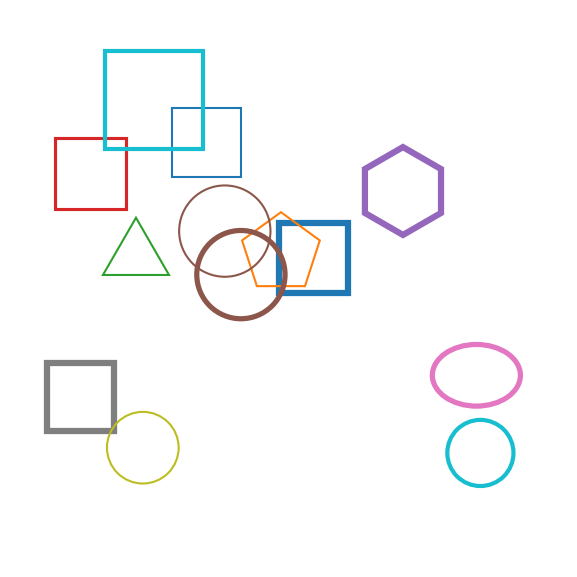[{"shape": "square", "thickness": 1, "radius": 0.3, "center": [0.357, 0.753]}, {"shape": "square", "thickness": 3, "radius": 0.3, "center": [0.543, 0.552]}, {"shape": "pentagon", "thickness": 1, "radius": 0.35, "center": [0.486, 0.561]}, {"shape": "triangle", "thickness": 1, "radius": 0.33, "center": [0.235, 0.556]}, {"shape": "square", "thickness": 1.5, "radius": 0.31, "center": [0.157, 0.699]}, {"shape": "hexagon", "thickness": 3, "radius": 0.38, "center": [0.698, 0.668]}, {"shape": "circle", "thickness": 2.5, "radius": 0.38, "center": [0.417, 0.524]}, {"shape": "circle", "thickness": 1, "radius": 0.4, "center": [0.389, 0.599]}, {"shape": "oval", "thickness": 2.5, "radius": 0.38, "center": [0.825, 0.349]}, {"shape": "square", "thickness": 3, "radius": 0.29, "center": [0.139, 0.312]}, {"shape": "circle", "thickness": 1, "radius": 0.31, "center": [0.247, 0.224]}, {"shape": "circle", "thickness": 2, "radius": 0.29, "center": [0.832, 0.215]}, {"shape": "square", "thickness": 2, "radius": 0.42, "center": [0.267, 0.827]}]